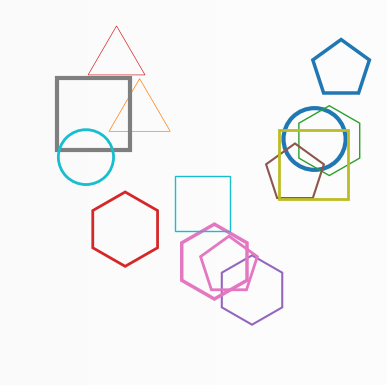[{"shape": "circle", "thickness": 3, "radius": 0.4, "center": [0.812, 0.639]}, {"shape": "pentagon", "thickness": 2.5, "radius": 0.38, "center": [0.88, 0.821]}, {"shape": "triangle", "thickness": 0.5, "radius": 0.46, "center": [0.36, 0.705]}, {"shape": "hexagon", "thickness": 1, "radius": 0.45, "center": [0.85, 0.635]}, {"shape": "hexagon", "thickness": 2, "radius": 0.48, "center": [0.323, 0.405]}, {"shape": "triangle", "thickness": 0.5, "radius": 0.42, "center": [0.301, 0.848]}, {"shape": "hexagon", "thickness": 1.5, "radius": 0.45, "center": [0.65, 0.247]}, {"shape": "pentagon", "thickness": 1.5, "radius": 0.39, "center": [0.761, 0.549]}, {"shape": "hexagon", "thickness": 2.5, "radius": 0.49, "center": [0.553, 0.321]}, {"shape": "pentagon", "thickness": 2, "radius": 0.38, "center": [0.591, 0.31]}, {"shape": "square", "thickness": 3, "radius": 0.47, "center": [0.242, 0.704]}, {"shape": "square", "thickness": 2, "radius": 0.45, "center": [0.809, 0.572]}, {"shape": "square", "thickness": 1, "radius": 0.36, "center": [0.523, 0.47]}, {"shape": "circle", "thickness": 2, "radius": 0.36, "center": [0.222, 0.592]}]